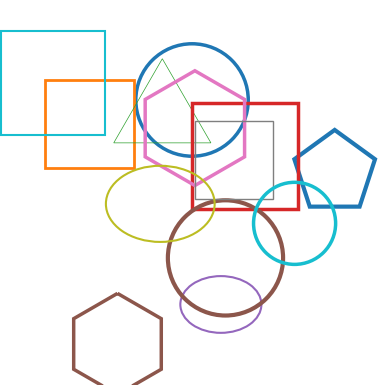[{"shape": "pentagon", "thickness": 3, "radius": 0.55, "center": [0.869, 0.552]}, {"shape": "circle", "thickness": 2.5, "radius": 0.73, "center": [0.499, 0.74]}, {"shape": "square", "thickness": 2, "radius": 0.58, "center": [0.233, 0.678]}, {"shape": "triangle", "thickness": 0.5, "radius": 0.73, "center": [0.422, 0.702]}, {"shape": "square", "thickness": 2.5, "radius": 0.69, "center": [0.637, 0.594]}, {"shape": "oval", "thickness": 1.5, "radius": 0.53, "center": [0.574, 0.209]}, {"shape": "circle", "thickness": 3, "radius": 0.75, "center": [0.586, 0.33]}, {"shape": "hexagon", "thickness": 2.5, "radius": 0.66, "center": [0.305, 0.107]}, {"shape": "hexagon", "thickness": 2.5, "radius": 0.75, "center": [0.506, 0.667]}, {"shape": "square", "thickness": 1, "radius": 0.51, "center": [0.607, 0.585]}, {"shape": "oval", "thickness": 1.5, "radius": 0.71, "center": [0.416, 0.471]}, {"shape": "square", "thickness": 1.5, "radius": 0.68, "center": [0.136, 0.786]}, {"shape": "circle", "thickness": 2.5, "radius": 0.53, "center": [0.765, 0.42]}]